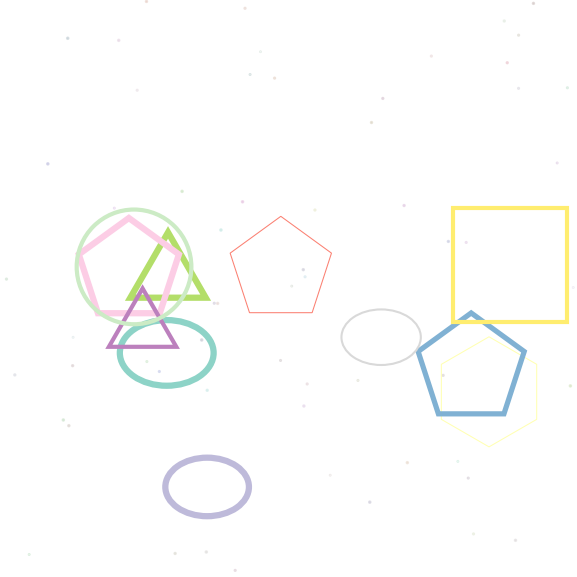[{"shape": "oval", "thickness": 3, "radius": 0.41, "center": [0.289, 0.388]}, {"shape": "hexagon", "thickness": 0.5, "radius": 0.48, "center": [0.847, 0.321]}, {"shape": "oval", "thickness": 3, "radius": 0.36, "center": [0.359, 0.156]}, {"shape": "pentagon", "thickness": 0.5, "radius": 0.46, "center": [0.486, 0.532]}, {"shape": "pentagon", "thickness": 2.5, "radius": 0.48, "center": [0.816, 0.361]}, {"shape": "triangle", "thickness": 3, "radius": 0.38, "center": [0.291, 0.521]}, {"shape": "pentagon", "thickness": 3, "radius": 0.46, "center": [0.223, 0.53]}, {"shape": "oval", "thickness": 1, "radius": 0.34, "center": [0.66, 0.415]}, {"shape": "triangle", "thickness": 2, "radius": 0.34, "center": [0.247, 0.432]}, {"shape": "circle", "thickness": 2, "radius": 0.5, "center": [0.232, 0.537]}, {"shape": "square", "thickness": 2, "radius": 0.5, "center": [0.883, 0.541]}]